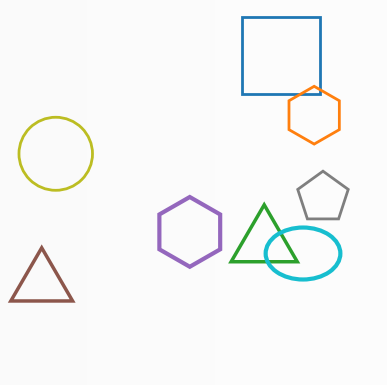[{"shape": "square", "thickness": 2, "radius": 0.5, "center": [0.725, 0.856]}, {"shape": "hexagon", "thickness": 2, "radius": 0.38, "center": [0.811, 0.701]}, {"shape": "triangle", "thickness": 2.5, "radius": 0.49, "center": [0.682, 0.369]}, {"shape": "hexagon", "thickness": 3, "radius": 0.45, "center": [0.49, 0.398]}, {"shape": "triangle", "thickness": 2.5, "radius": 0.46, "center": [0.108, 0.264]}, {"shape": "pentagon", "thickness": 2, "radius": 0.34, "center": [0.834, 0.487]}, {"shape": "circle", "thickness": 2, "radius": 0.47, "center": [0.144, 0.601]}, {"shape": "oval", "thickness": 3, "radius": 0.48, "center": [0.782, 0.342]}]